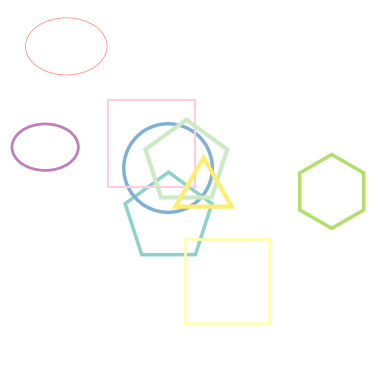[{"shape": "pentagon", "thickness": 2.5, "radius": 0.59, "center": [0.438, 0.434]}, {"shape": "square", "thickness": 2, "radius": 0.54, "center": [0.589, 0.27]}, {"shape": "oval", "thickness": 0.5, "radius": 0.53, "center": [0.172, 0.879]}, {"shape": "circle", "thickness": 2.5, "radius": 0.57, "center": [0.437, 0.564]}, {"shape": "hexagon", "thickness": 2.5, "radius": 0.48, "center": [0.862, 0.503]}, {"shape": "square", "thickness": 1.5, "radius": 0.56, "center": [0.393, 0.628]}, {"shape": "oval", "thickness": 2, "radius": 0.43, "center": [0.117, 0.618]}, {"shape": "pentagon", "thickness": 3, "radius": 0.56, "center": [0.484, 0.577]}, {"shape": "triangle", "thickness": 3, "radius": 0.42, "center": [0.529, 0.506]}]